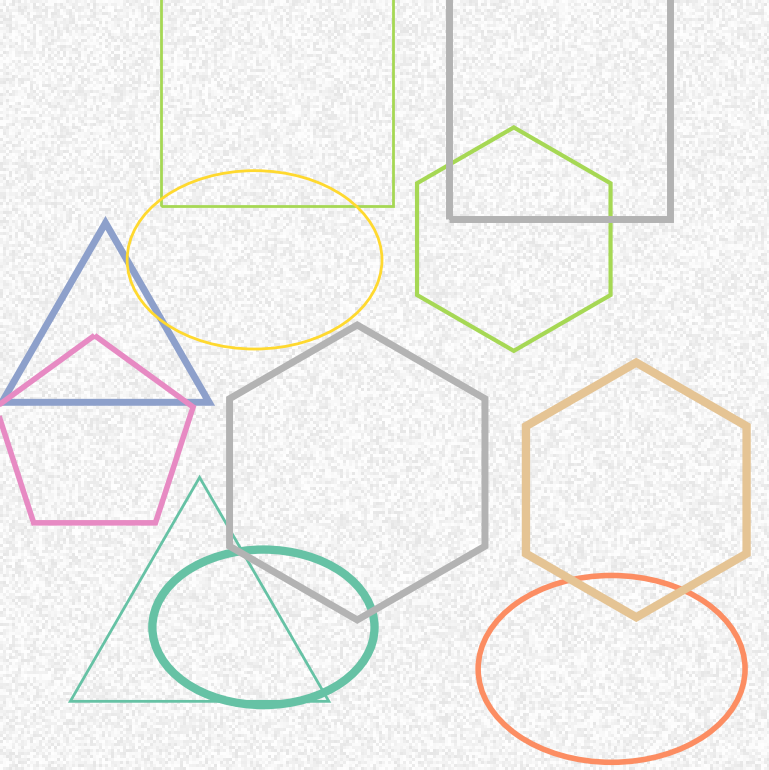[{"shape": "oval", "thickness": 3, "radius": 0.72, "center": [0.342, 0.185]}, {"shape": "triangle", "thickness": 1, "radius": 0.97, "center": [0.259, 0.186]}, {"shape": "oval", "thickness": 2, "radius": 0.87, "center": [0.794, 0.131]}, {"shape": "triangle", "thickness": 2.5, "radius": 0.78, "center": [0.137, 0.555]}, {"shape": "pentagon", "thickness": 2, "radius": 0.67, "center": [0.123, 0.43]}, {"shape": "hexagon", "thickness": 1.5, "radius": 0.73, "center": [0.667, 0.689]}, {"shape": "square", "thickness": 1, "radius": 0.75, "center": [0.36, 0.883]}, {"shape": "oval", "thickness": 1, "radius": 0.83, "center": [0.331, 0.663]}, {"shape": "hexagon", "thickness": 3, "radius": 0.83, "center": [0.826, 0.364]}, {"shape": "square", "thickness": 2.5, "radius": 0.72, "center": [0.727, 0.86]}, {"shape": "hexagon", "thickness": 2.5, "radius": 0.96, "center": [0.464, 0.386]}]